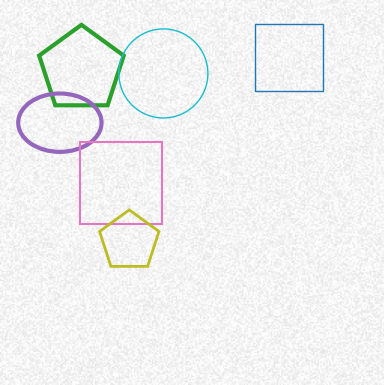[{"shape": "square", "thickness": 1, "radius": 0.44, "center": [0.751, 0.85]}, {"shape": "pentagon", "thickness": 3, "radius": 0.58, "center": [0.212, 0.82]}, {"shape": "oval", "thickness": 3, "radius": 0.54, "center": [0.156, 0.681]}, {"shape": "square", "thickness": 1.5, "radius": 0.53, "center": [0.315, 0.524]}, {"shape": "pentagon", "thickness": 2, "radius": 0.41, "center": [0.336, 0.374]}, {"shape": "circle", "thickness": 1, "radius": 0.58, "center": [0.424, 0.809]}]